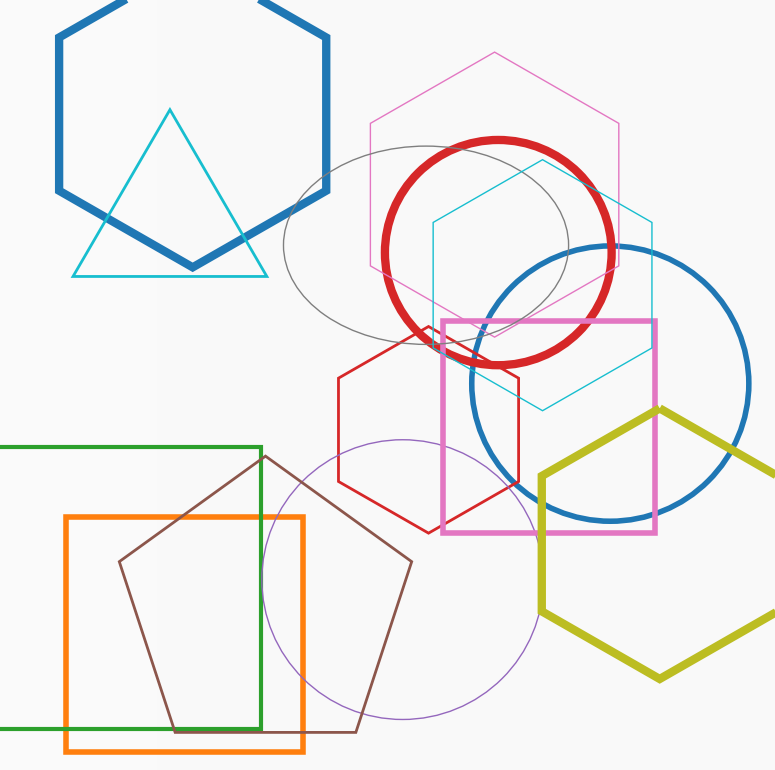[{"shape": "hexagon", "thickness": 3, "radius": 0.99, "center": [0.249, 0.852]}, {"shape": "circle", "thickness": 2, "radius": 0.89, "center": [0.787, 0.502]}, {"shape": "square", "thickness": 2, "radius": 0.76, "center": [0.238, 0.176]}, {"shape": "square", "thickness": 1.5, "radius": 0.92, "center": [0.153, 0.237]}, {"shape": "hexagon", "thickness": 1, "radius": 0.67, "center": [0.553, 0.442]}, {"shape": "circle", "thickness": 3, "radius": 0.73, "center": [0.643, 0.672]}, {"shape": "circle", "thickness": 0.5, "radius": 0.91, "center": [0.52, 0.247]}, {"shape": "pentagon", "thickness": 1, "radius": 0.99, "center": [0.343, 0.209]}, {"shape": "hexagon", "thickness": 0.5, "radius": 0.93, "center": [0.638, 0.747]}, {"shape": "square", "thickness": 2, "radius": 0.69, "center": [0.708, 0.446]}, {"shape": "oval", "thickness": 0.5, "radius": 0.92, "center": [0.55, 0.681]}, {"shape": "hexagon", "thickness": 3, "radius": 0.88, "center": [0.851, 0.294]}, {"shape": "hexagon", "thickness": 0.5, "radius": 0.81, "center": [0.7, 0.63]}, {"shape": "triangle", "thickness": 1, "radius": 0.72, "center": [0.219, 0.713]}]